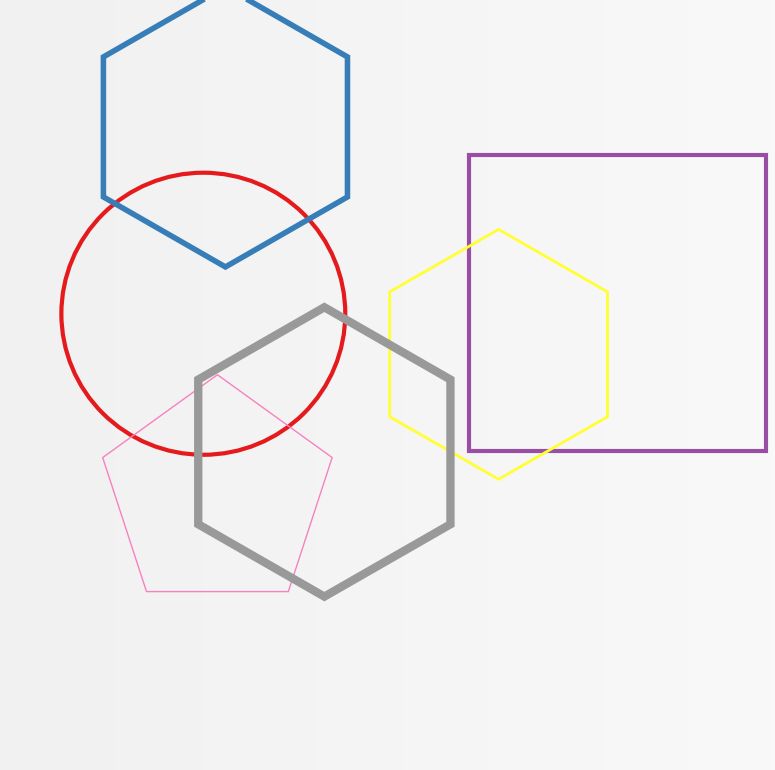[{"shape": "circle", "thickness": 1.5, "radius": 0.92, "center": [0.262, 0.593]}, {"shape": "hexagon", "thickness": 2, "radius": 0.91, "center": [0.291, 0.835]}, {"shape": "square", "thickness": 1.5, "radius": 0.96, "center": [0.797, 0.606]}, {"shape": "hexagon", "thickness": 1, "radius": 0.81, "center": [0.643, 0.54]}, {"shape": "pentagon", "thickness": 0.5, "radius": 0.78, "center": [0.281, 0.358]}, {"shape": "hexagon", "thickness": 3, "radius": 0.94, "center": [0.419, 0.413]}]